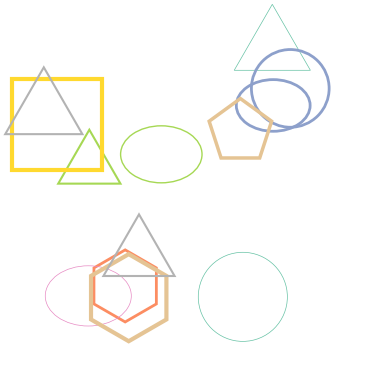[{"shape": "circle", "thickness": 0.5, "radius": 0.58, "center": [0.631, 0.229]}, {"shape": "triangle", "thickness": 0.5, "radius": 0.57, "center": [0.707, 0.875]}, {"shape": "hexagon", "thickness": 2, "radius": 0.47, "center": [0.325, 0.257]}, {"shape": "oval", "thickness": 2, "radius": 0.48, "center": [0.71, 0.726]}, {"shape": "circle", "thickness": 2, "radius": 0.5, "center": [0.754, 0.77]}, {"shape": "oval", "thickness": 0.5, "radius": 0.56, "center": [0.229, 0.231]}, {"shape": "triangle", "thickness": 1.5, "radius": 0.47, "center": [0.232, 0.57]}, {"shape": "oval", "thickness": 1, "radius": 0.53, "center": [0.419, 0.599]}, {"shape": "square", "thickness": 3, "radius": 0.59, "center": [0.147, 0.677]}, {"shape": "pentagon", "thickness": 2.5, "radius": 0.43, "center": [0.624, 0.659]}, {"shape": "hexagon", "thickness": 3, "radius": 0.57, "center": [0.334, 0.227]}, {"shape": "triangle", "thickness": 1.5, "radius": 0.53, "center": [0.361, 0.336]}, {"shape": "triangle", "thickness": 1.5, "radius": 0.58, "center": [0.114, 0.709]}]